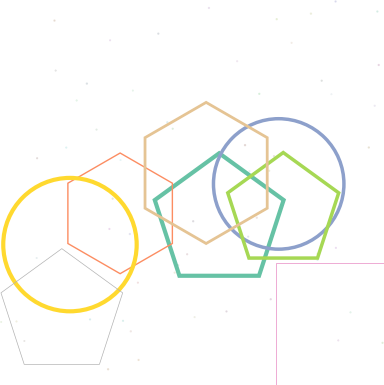[{"shape": "pentagon", "thickness": 3, "radius": 0.88, "center": [0.569, 0.426]}, {"shape": "hexagon", "thickness": 1, "radius": 0.78, "center": [0.312, 0.446]}, {"shape": "circle", "thickness": 2.5, "radius": 0.85, "center": [0.724, 0.522]}, {"shape": "square", "thickness": 0.5, "radius": 0.85, "center": [0.887, 0.146]}, {"shape": "pentagon", "thickness": 2.5, "radius": 0.76, "center": [0.736, 0.452]}, {"shape": "circle", "thickness": 3, "radius": 0.87, "center": [0.182, 0.365]}, {"shape": "hexagon", "thickness": 2, "radius": 0.92, "center": [0.535, 0.551]}, {"shape": "pentagon", "thickness": 0.5, "radius": 0.83, "center": [0.161, 0.188]}]